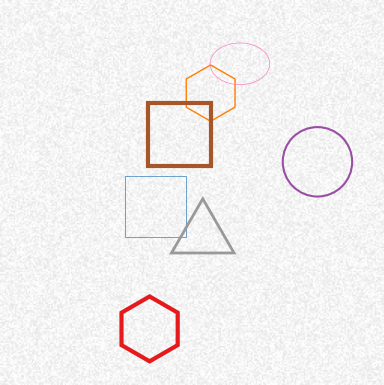[{"shape": "hexagon", "thickness": 3, "radius": 0.42, "center": [0.389, 0.146]}, {"shape": "square", "thickness": 0.5, "radius": 0.39, "center": [0.404, 0.463]}, {"shape": "circle", "thickness": 1.5, "radius": 0.45, "center": [0.825, 0.58]}, {"shape": "hexagon", "thickness": 1, "radius": 0.37, "center": [0.547, 0.758]}, {"shape": "square", "thickness": 3, "radius": 0.41, "center": [0.465, 0.651]}, {"shape": "oval", "thickness": 0.5, "radius": 0.39, "center": [0.623, 0.834]}, {"shape": "triangle", "thickness": 2, "radius": 0.47, "center": [0.527, 0.39]}]